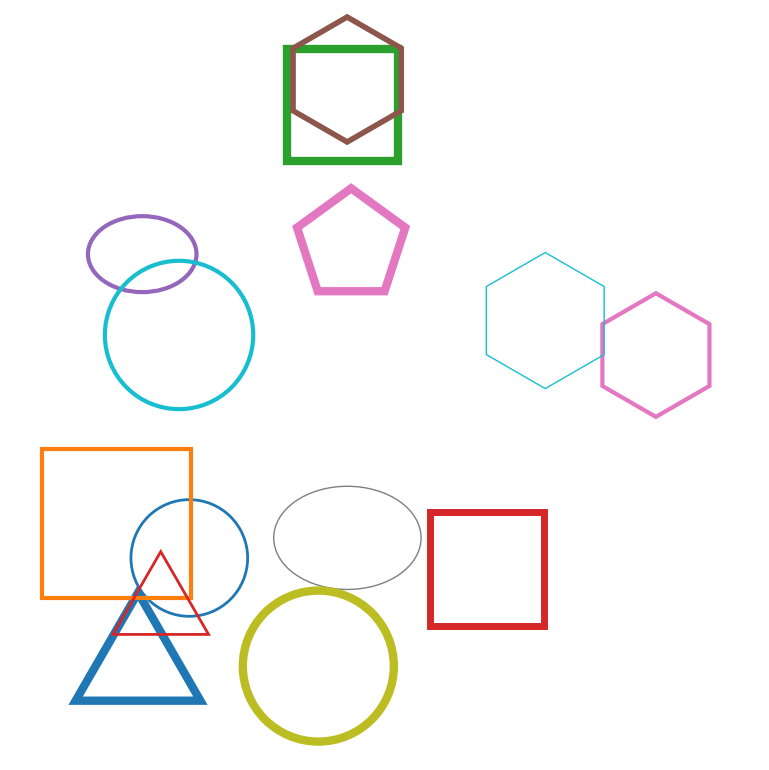[{"shape": "triangle", "thickness": 3, "radius": 0.47, "center": [0.179, 0.137]}, {"shape": "circle", "thickness": 1, "radius": 0.38, "center": [0.246, 0.275]}, {"shape": "square", "thickness": 1.5, "radius": 0.48, "center": [0.151, 0.32]}, {"shape": "square", "thickness": 3, "radius": 0.36, "center": [0.445, 0.864]}, {"shape": "triangle", "thickness": 1, "radius": 0.36, "center": [0.209, 0.212]}, {"shape": "square", "thickness": 2.5, "radius": 0.37, "center": [0.632, 0.261]}, {"shape": "oval", "thickness": 1.5, "radius": 0.35, "center": [0.185, 0.67]}, {"shape": "hexagon", "thickness": 2, "radius": 0.41, "center": [0.451, 0.897]}, {"shape": "hexagon", "thickness": 1.5, "radius": 0.4, "center": [0.852, 0.539]}, {"shape": "pentagon", "thickness": 3, "radius": 0.37, "center": [0.456, 0.682]}, {"shape": "oval", "thickness": 0.5, "radius": 0.48, "center": [0.451, 0.301]}, {"shape": "circle", "thickness": 3, "radius": 0.49, "center": [0.413, 0.135]}, {"shape": "hexagon", "thickness": 0.5, "radius": 0.44, "center": [0.708, 0.584]}, {"shape": "circle", "thickness": 1.5, "radius": 0.48, "center": [0.233, 0.565]}]